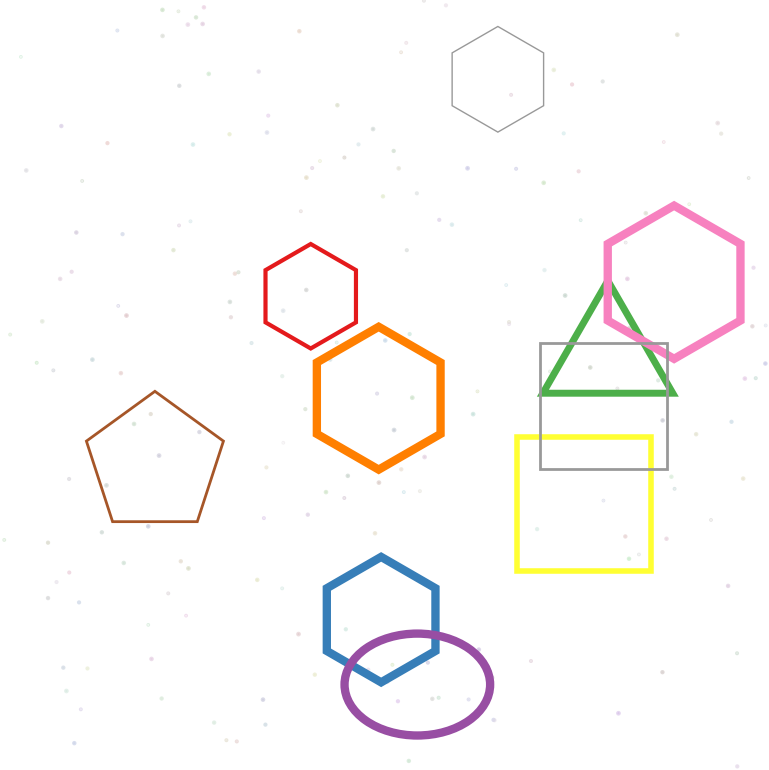[{"shape": "hexagon", "thickness": 1.5, "radius": 0.34, "center": [0.404, 0.615]}, {"shape": "hexagon", "thickness": 3, "radius": 0.41, "center": [0.495, 0.195]}, {"shape": "triangle", "thickness": 2.5, "radius": 0.49, "center": [0.789, 0.538]}, {"shape": "oval", "thickness": 3, "radius": 0.47, "center": [0.542, 0.111]}, {"shape": "hexagon", "thickness": 3, "radius": 0.46, "center": [0.492, 0.483]}, {"shape": "square", "thickness": 2, "radius": 0.44, "center": [0.758, 0.345]}, {"shape": "pentagon", "thickness": 1, "radius": 0.47, "center": [0.201, 0.398]}, {"shape": "hexagon", "thickness": 3, "radius": 0.5, "center": [0.875, 0.633]}, {"shape": "hexagon", "thickness": 0.5, "radius": 0.34, "center": [0.647, 0.897]}, {"shape": "square", "thickness": 1, "radius": 0.41, "center": [0.784, 0.473]}]